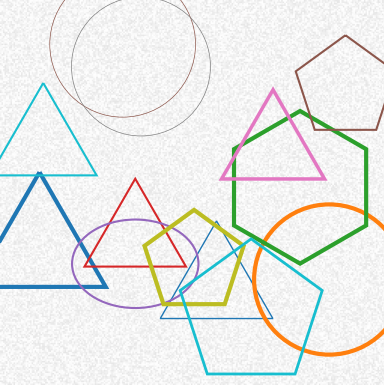[{"shape": "triangle", "thickness": 3, "radius": 0.99, "center": [0.103, 0.354]}, {"shape": "triangle", "thickness": 1, "radius": 0.84, "center": [0.563, 0.257]}, {"shape": "circle", "thickness": 3, "radius": 0.98, "center": [0.855, 0.274]}, {"shape": "hexagon", "thickness": 3, "radius": 0.99, "center": [0.779, 0.514]}, {"shape": "triangle", "thickness": 1.5, "radius": 0.76, "center": [0.351, 0.384]}, {"shape": "oval", "thickness": 1.5, "radius": 0.82, "center": [0.351, 0.315]}, {"shape": "circle", "thickness": 0.5, "radius": 0.95, "center": [0.319, 0.885]}, {"shape": "pentagon", "thickness": 1.5, "radius": 0.68, "center": [0.897, 0.773]}, {"shape": "triangle", "thickness": 2.5, "radius": 0.77, "center": [0.709, 0.612]}, {"shape": "circle", "thickness": 0.5, "radius": 0.9, "center": [0.366, 0.827]}, {"shape": "pentagon", "thickness": 3, "radius": 0.68, "center": [0.504, 0.319]}, {"shape": "pentagon", "thickness": 2, "radius": 0.97, "center": [0.652, 0.186]}, {"shape": "triangle", "thickness": 1.5, "radius": 0.8, "center": [0.112, 0.624]}]